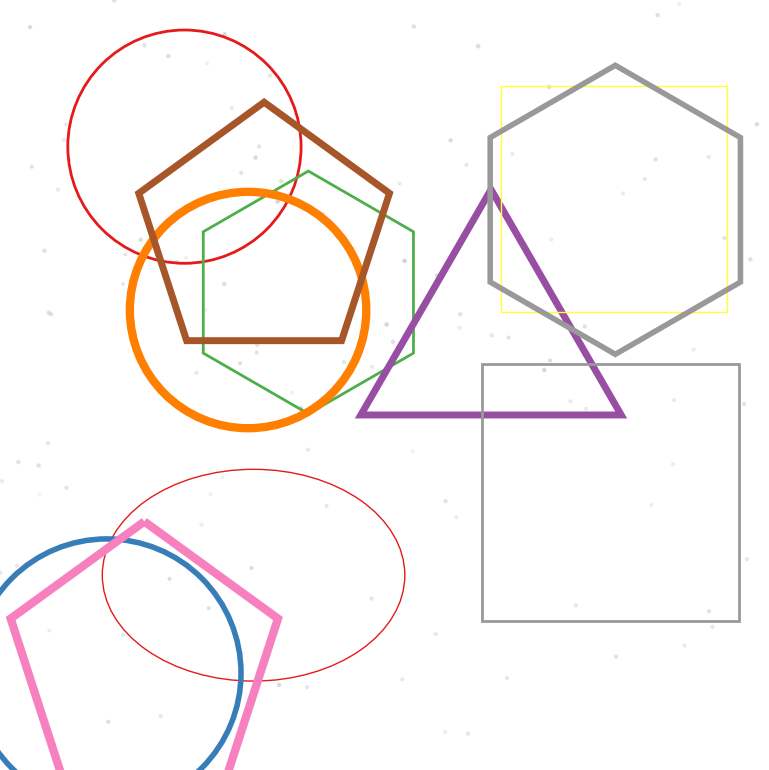[{"shape": "circle", "thickness": 1, "radius": 0.76, "center": [0.24, 0.81]}, {"shape": "oval", "thickness": 0.5, "radius": 0.98, "center": [0.329, 0.253]}, {"shape": "circle", "thickness": 2, "radius": 0.87, "center": [0.139, 0.126]}, {"shape": "hexagon", "thickness": 1, "radius": 0.79, "center": [0.4, 0.62]}, {"shape": "triangle", "thickness": 2.5, "radius": 0.98, "center": [0.638, 0.559]}, {"shape": "circle", "thickness": 3, "radius": 0.77, "center": [0.322, 0.597]}, {"shape": "square", "thickness": 0.5, "radius": 0.73, "center": [0.797, 0.741]}, {"shape": "pentagon", "thickness": 2.5, "radius": 0.86, "center": [0.343, 0.696]}, {"shape": "pentagon", "thickness": 3, "radius": 0.91, "center": [0.187, 0.14]}, {"shape": "hexagon", "thickness": 2, "radius": 0.94, "center": [0.799, 0.728]}, {"shape": "square", "thickness": 1, "radius": 0.83, "center": [0.793, 0.36]}]